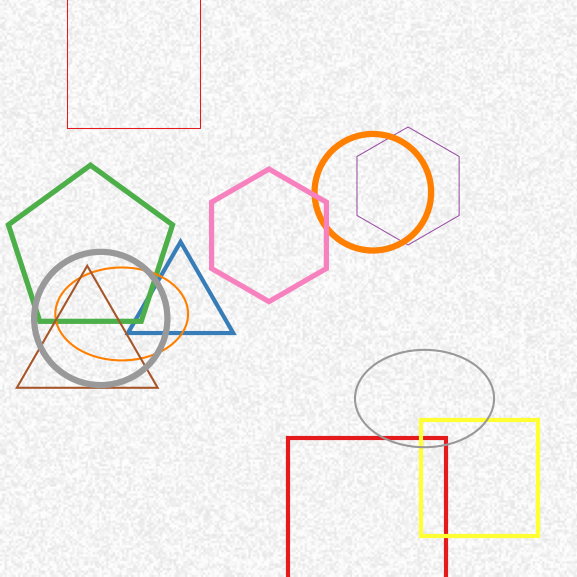[{"shape": "square", "thickness": 0.5, "radius": 0.57, "center": [0.231, 0.892]}, {"shape": "square", "thickness": 2, "radius": 0.68, "center": [0.635, 0.105]}, {"shape": "triangle", "thickness": 2, "radius": 0.53, "center": [0.313, 0.475]}, {"shape": "pentagon", "thickness": 2.5, "radius": 0.75, "center": [0.157, 0.564]}, {"shape": "hexagon", "thickness": 0.5, "radius": 0.51, "center": [0.707, 0.677]}, {"shape": "circle", "thickness": 3, "radius": 0.5, "center": [0.646, 0.666]}, {"shape": "oval", "thickness": 1, "radius": 0.57, "center": [0.211, 0.455]}, {"shape": "square", "thickness": 2, "radius": 0.5, "center": [0.83, 0.172]}, {"shape": "triangle", "thickness": 1, "radius": 0.7, "center": [0.151, 0.398]}, {"shape": "hexagon", "thickness": 2.5, "radius": 0.57, "center": [0.466, 0.592]}, {"shape": "oval", "thickness": 1, "radius": 0.6, "center": [0.735, 0.309]}, {"shape": "circle", "thickness": 3, "radius": 0.58, "center": [0.174, 0.448]}]